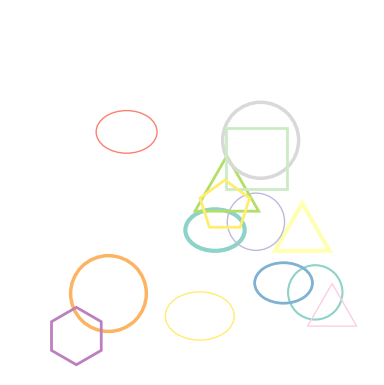[{"shape": "oval", "thickness": 3, "radius": 0.39, "center": [0.558, 0.402]}, {"shape": "circle", "thickness": 1.5, "radius": 0.35, "center": [0.819, 0.241]}, {"shape": "triangle", "thickness": 3, "radius": 0.41, "center": [0.785, 0.39]}, {"shape": "circle", "thickness": 1, "radius": 0.37, "center": [0.665, 0.424]}, {"shape": "oval", "thickness": 1, "radius": 0.4, "center": [0.329, 0.657]}, {"shape": "oval", "thickness": 2, "radius": 0.38, "center": [0.737, 0.265]}, {"shape": "circle", "thickness": 2.5, "radius": 0.49, "center": [0.282, 0.238]}, {"shape": "triangle", "thickness": 2, "radius": 0.48, "center": [0.589, 0.499]}, {"shape": "triangle", "thickness": 1, "radius": 0.37, "center": [0.863, 0.19]}, {"shape": "circle", "thickness": 2.5, "radius": 0.49, "center": [0.677, 0.636]}, {"shape": "hexagon", "thickness": 2, "radius": 0.37, "center": [0.198, 0.127]}, {"shape": "square", "thickness": 2, "radius": 0.4, "center": [0.666, 0.588]}, {"shape": "oval", "thickness": 1, "radius": 0.45, "center": [0.519, 0.179]}, {"shape": "pentagon", "thickness": 2, "radius": 0.34, "center": [0.584, 0.465]}]